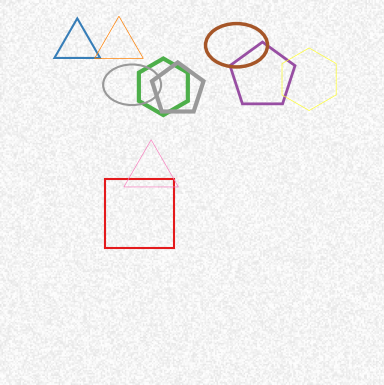[{"shape": "square", "thickness": 1.5, "radius": 0.45, "center": [0.362, 0.445]}, {"shape": "triangle", "thickness": 1.5, "radius": 0.34, "center": [0.201, 0.884]}, {"shape": "hexagon", "thickness": 3, "radius": 0.37, "center": [0.424, 0.775]}, {"shape": "pentagon", "thickness": 2, "radius": 0.44, "center": [0.682, 0.802]}, {"shape": "triangle", "thickness": 0.5, "radius": 0.37, "center": [0.309, 0.885]}, {"shape": "hexagon", "thickness": 0.5, "radius": 0.41, "center": [0.803, 0.794]}, {"shape": "oval", "thickness": 2.5, "radius": 0.4, "center": [0.614, 0.882]}, {"shape": "triangle", "thickness": 0.5, "radius": 0.41, "center": [0.393, 0.555]}, {"shape": "oval", "thickness": 1.5, "radius": 0.38, "center": [0.343, 0.78]}, {"shape": "pentagon", "thickness": 3, "radius": 0.35, "center": [0.462, 0.767]}]